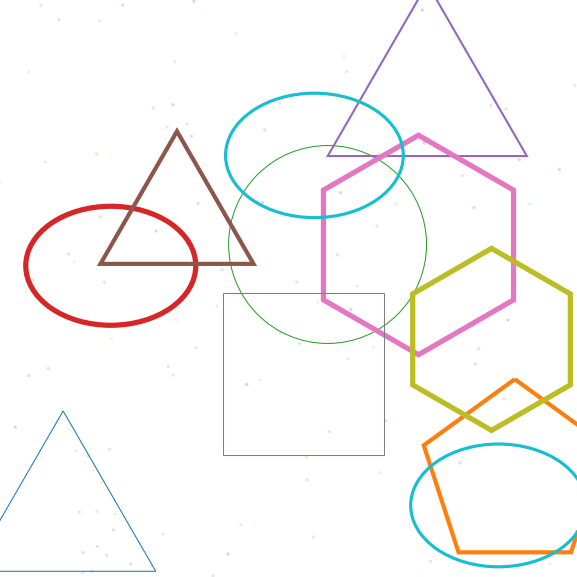[{"shape": "triangle", "thickness": 0.5, "radius": 0.93, "center": [0.109, 0.102]}, {"shape": "pentagon", "thickness": 2, "radius": 0.83, "center": [0.891, 0.177]}, {"shape": "circle", "thickness": 0.5, "radius": 0.86, "center": [0.567, 0.576]}, {"shape": "oval", "thickness": 2.5, "radius": 0.74, "center": [0.192, 0.539]}, {"shape": "triangle", "thickness": 1, "radius": 1.0, "center": [0.74, 0.828]}, {"shape": "triangle", "thickness": 2, "radius": 0.77, "center": [0.306, 0.619]}, {"shape": "hexagon", "thickness": 2.5, "radius": 0.95, "center": [0.725, 0.575]}, {"shape": "square", "thickness": 0.5, "radius": 0.7, "center": [0.525, 0.352]}, {"shape": "hexagon", "thickness": 2.5, "radius": 0.79, "center": [0.851, 0.411]}, {"shape": "oval", "thickness": 1.5, "radius": 0.77, "center": [0.544, 0.73]}, {"shape": "oval", "thickness": 1.5, "radius": 0.76, "center": [0.863, 0.124]}]